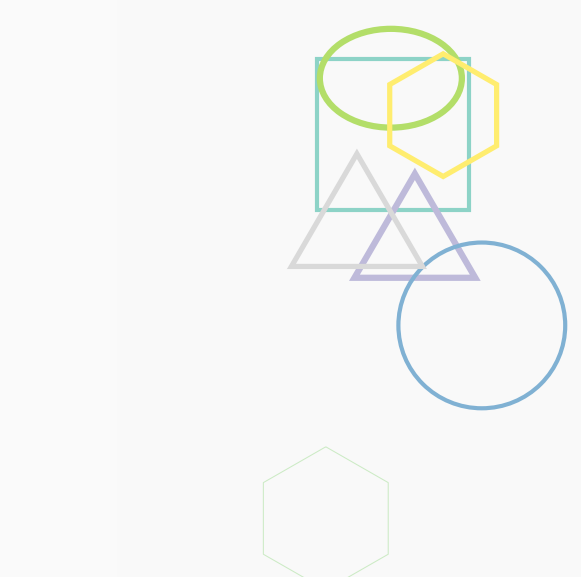[{"shape": "square", "thickness": 2, "radius": 0.65, "center": [0.676, 0.766]}, {"shape": "triangle", "thickness": 3, "radius": 0.6, "center": [0.714, 0.578]}, {"shape": "circle", "thickness": 2, "radius": 0.72, "center": [0.829, 0.436]}, {"shape": "oval", "thickness": 3, "radius": 0.61, "center": [0.672, 0.864]}, {"shape": "triangle", "thickness": 2.5, "radius": 0.65, "center": [0.614, 0.603]}, {"shape": "hexagon", "thickness": 0.5, "radius": 0.62, "center": [0.56, 0.101]}, {"shape": "hexagon", "thickness": 2.5, "radius": 0.53, "center": [0.762, 0.8]}]